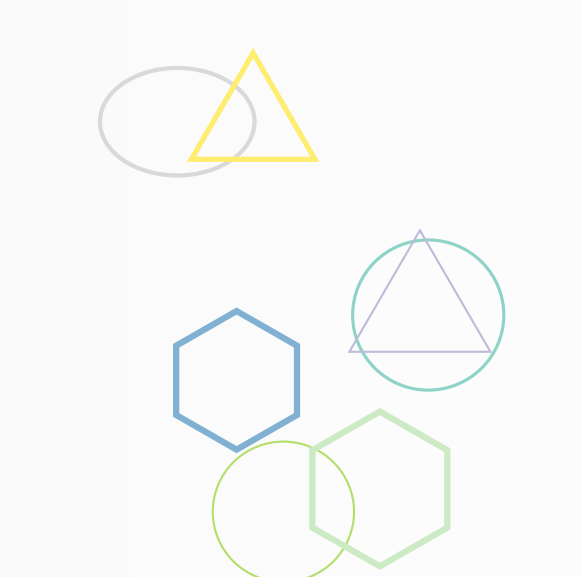[{"shape": "circle", "thickness": 1.5, "radius": 0.65, "center": [0.737, 0.454]}, {"shape": "triangle", "thickness": 1, "radius": 0.7, "center": [0.722, 0.46]}, {"shape": "hexagon", "thickness": 3, "radius": 0.6, "center": [0.407, 0.341]}, {"shape": "circle", "thickness": 1, "radius": 0.61, "center": [0.488, 0.113]}, {"shape": "oval", "thickness": 2, "radius": 0.66, "center": [0.305, 0.788]}, {"shape": "hexagon", "thickness": 3, "radius": 0.67, "center": [0.653, 0.153]}, {"shape": "triangle", "thickness": 2.5, "radius": 0.61, "center": [0.436, 0.785]}]